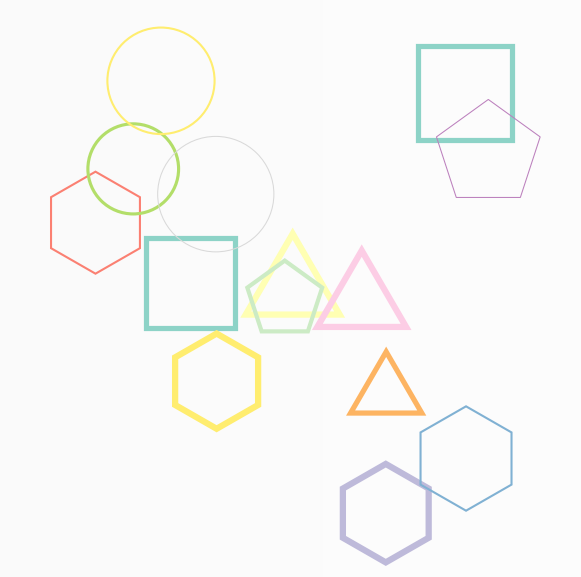[{"shape": "square", "thickness": 2.5, "radius": 0.4, "center": [0.801, 0.838]}, {"shape": "square", "thickness": 2.5, "radius": 0.39, "center": [0.328, 0.509]}, {"shape": "triangle", "thickness": 3, "radius": 0.47, "center": [0.504, 0.501]}, {"shape": "hexagon", "thickness": 3, "radius": 0.43, "center": [0.664, 0.111]}, {"shape": "hexagon", "thickness": 1, "radius": 0.44, "center": [0.164, 0.614]}, {"shape": "hexagon", "thickness": 1, "radius": 0.45, "center": [0.802, 0.205]}, {"shape": "triangle", "thickness": 2.5, "radius": 0.35, "center": [0.664, 0.319]}, {"shape": "circle", "thickness": 1.5, "radius": 0.39, "center": [0.229, 0.707]}, {"shape": "triangle", "thickness": 3, "radius": 0.44, "center": [0.622, 0.477]}, {"shape": "circle", "thickness": 0.5, "radius": 0.5, "center": [0.371, 0.663]}, {"shape": "pentagon", "thickness": 0.5, "radius": 0.47, "center": [0.84, 0.733]}, {"shape": "pentagon", "thickness": 2, "radius": 0.34, "center": [0.49, 0.48]}, {"shape": "circle", "thickness": 1, "radius": 0.46, "center": [0.277, 0.859]}, {"shape": "hexagon", "thickness": 3, "radius": 0.41, "center": [0.373, 0.339]}]